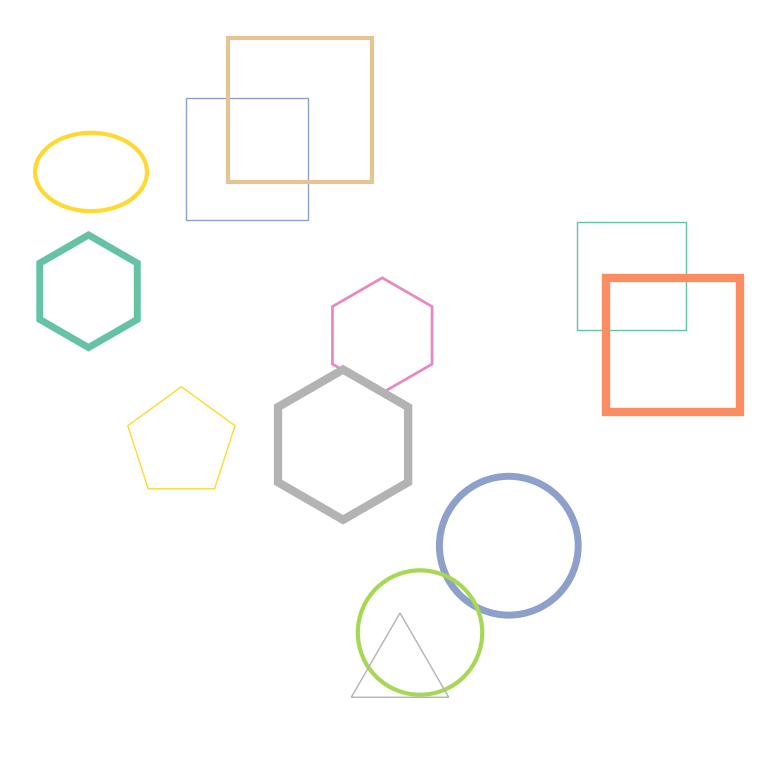[{"shape": "square", "thickness": 0.5, "radius": 0.35, "center": [0.82, 0.641]}, {"shape": "hexagon", "thickness": 2.5, "radius": 0.37, "center": [0.115, 0.622]}, {"shape": "square", "thickness": 3, "radius": 0.44, "center": [0.874, 0.552]}, {"shape": "square", "thickness": 0.5, "radius": 0.4, "center": [0.321, 0.794]}, {"shape": "circle", "thickness": 2.5, "radius": 0.45, "center": [0.661, 0.291]}, {"shape": "hexagon", "thickness": 1, "radius": 0.37, "center": [0.496, 0.565]}, {"shape": "circle", "thickness": 1.5, "radius": 0.4, "center": [0.546, 0.178]}, {"shape": "pentagon", "thickness": 0.5, "radius": 0.37, "center": [0.236, 0.424]}, {"shape": "oval", "thickness": 1.5, "radius": 0.36, "center": [0.118, 0.777]}, {"shape": "square", "thickness": 1.5, "radius": 0.47, "center": [0.389, 0.857]}, {"shape": "hexagon", "thickness": 3, "radius": 0.49, "center": [0.446, 0.423]}, {"shape": "triangle", "thickness": 0.5, "radius": 0.37, "center": [0.519, 0.131]}]